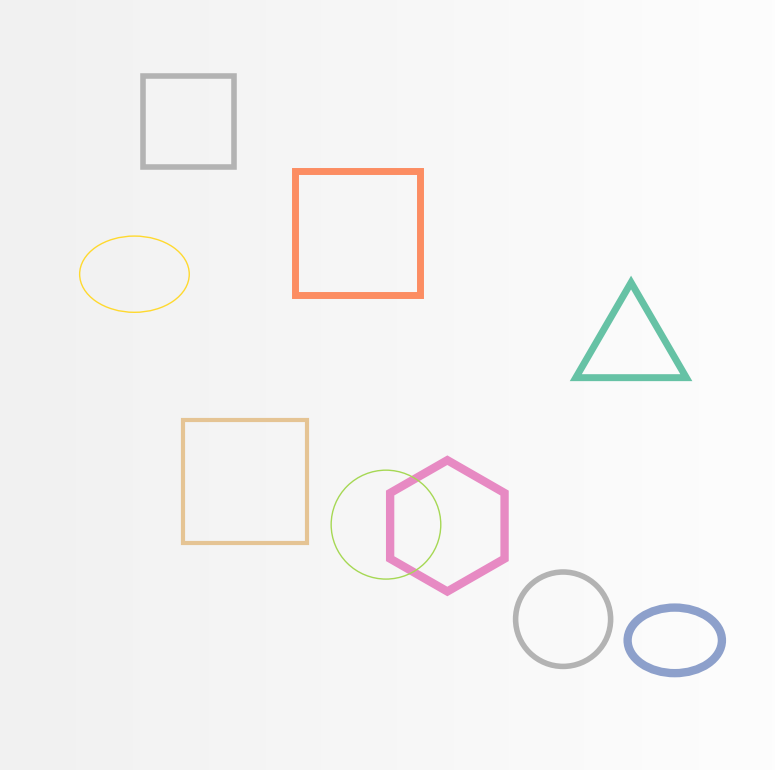[{"shape": "triangle", "thickness": 2.5, "radius": 0.41, "center": [0.814, 0.551]}, {"shape": "square", "thickness": 2.5, "radius": 0.4, "center": [0.461, 0.698]}, {"shape": "oval", "thickness": 3, "radius": 0.3, "center": [0.871, 0.168]}, {"shape": "hexagon", "thickness": 3, "radius": 0.43, "center": [0.577, 0.317]}, {"shape": "circle", "thickness": 0.5, "radius": 0.35, "center": [0.498, 0.319]}, {"shape": "oval", "thickness": 0.5, "radius": 0.35, "center": [0.173, 0.644]}, {"shape": "square", "thickness": 1.5, "radius": 0.4, "center": [0.316, 0.375]}, {"shape": "square", "thickness": 2, "radius": 0.3, "center": [0.243, 0.842]}, {"shape": "circle", "thickness": 2, "radius": 0.31, "center": [0.727, 0.196]}]